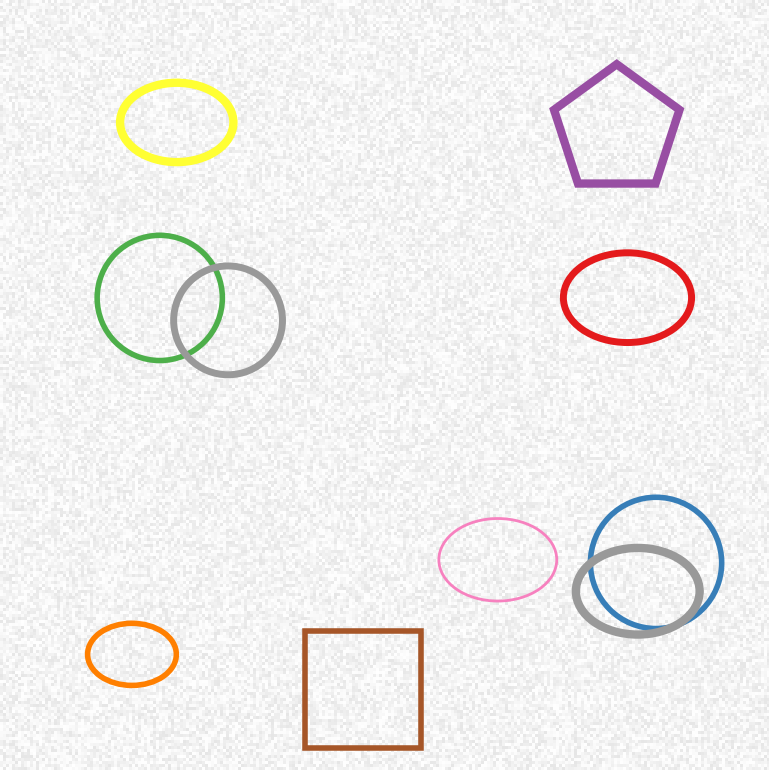[{"shape": "oval", "thickness": 2.5, "radius": 0.42, "center": [0.815, 0.613]}, {"shape": "circle", "thickness": 2, "radius": 0.43, "center": [0.852, 0.269]}, {"shape": "circle", "thickness": 2, "radius": 0.41, "center": [0.207, 0.613]}, {"shape": "pentagon", "thickness": 3, "radius": 0.43, "center": [0.801, 0.831]}, {"shape": "oval", "thickness": 2, "radius": 0.29, "center": [0.171, 0.15]}, {"shape": "oval", "thickness": 3, "radius": 0.37, "center": [0.23, 0.841]}, {"shape": "square", "thickness": 2, "radius": 0.38, "center": [0.472, 0.104]}, {"shape": "oval", "thickness": 1, "radius": 0.38, "center": [0.647, 0.273]}, {"shape": "oval", "thickness": 3, "radius": 0.4, "center": [0.828, 0.232]}, {"shape": "circle", "thickness": 2.5, "radius": 0.35, "center": [0.296, 0.584]}]